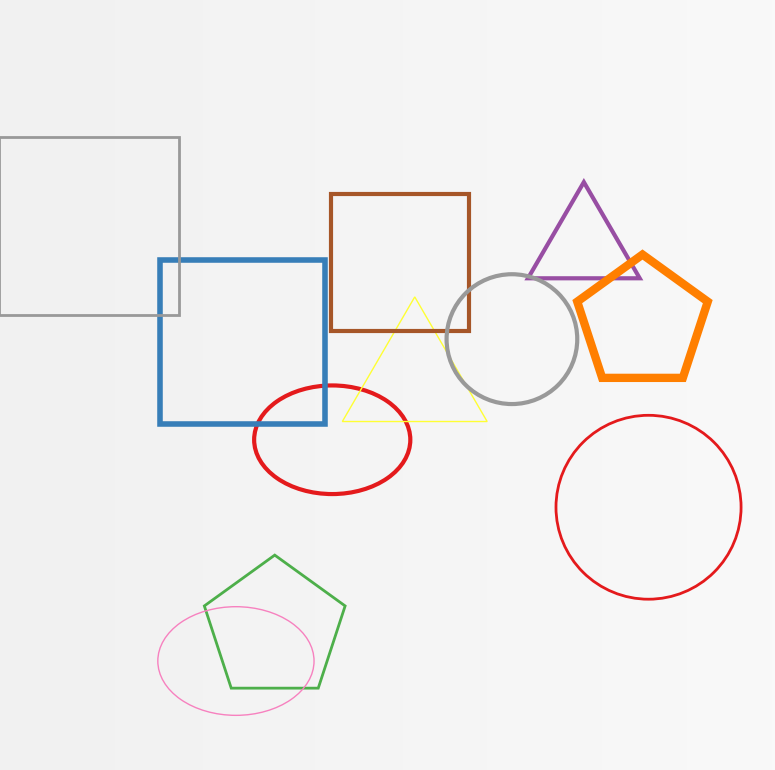[{"shape": "circle", "thickness": 1, "radius": 0.6, "center": [0.837, 0.341]}, {"shape": "oval", "thickness": 1.5, "radius": 0.5, "center": [0.429, 0.429]}, {"shape": "square", "thickness": 2, "radius": 0.53, "center": [0.313, 0.555]}, {"shape": "pentagon", "thickness": 1, "radius": 0.48, "center": [0.355, 0.184]}, {"shape": "triangle", "thickness": 1.5, "radius": 0.42, "center": [0.753, 0.68]}, {"shape": "pentagon", "thickness": 3, "radius": 0.44, "center": [0.829, 0.581]}, {"shape": "triangle", "thickness": 0.5, "radius": 0.54, "center": [0.535, 0.507]}, {"shape": "square", "thickness": 1.5, "radius": 0.44, "center": [0.516, 0.659]}, {"shape": "oval", "thickness": 0.5, "radius": 0.5, "center": [0.304, 0.142]}, {"shape": "circle", "thickness": 1.5, "radius": 0.42, "center": [0.661, 0.56]}, {"shape": "square", "thickness": 1, "radius": 0.58, "center": [0.115, 0.707]}]